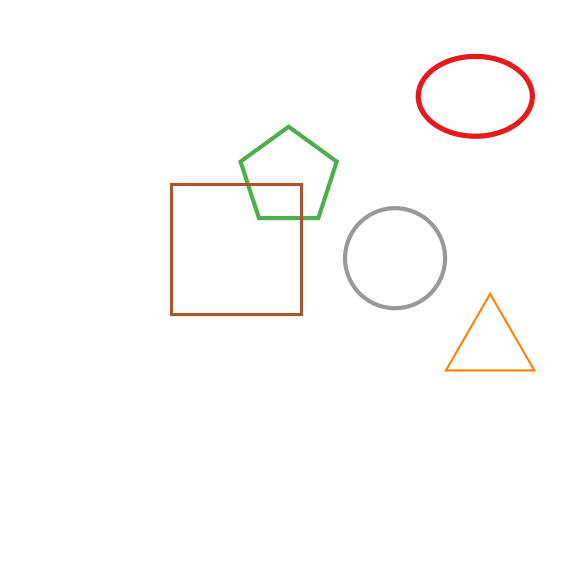[{"shape": "oval", "thickness": 2.5, "radius": 0.49, "center": [0.823, 0.832]}, {"shape": "pentagon", "thickness": 2, "radius": 0.44, "center": [0.5, 0.692]}, {"shape": "triangle", "thickness": 1, "radius": 0.44, "center": [0.849, 0.402]}, {"shape": "square", "thickness": 1.5, "radius": 0.56, "center": [0.408, 0.568]}, {"shape": "circle", "thickness": 2, "radius": 0.43, "center": [0.684, 0.552]}]